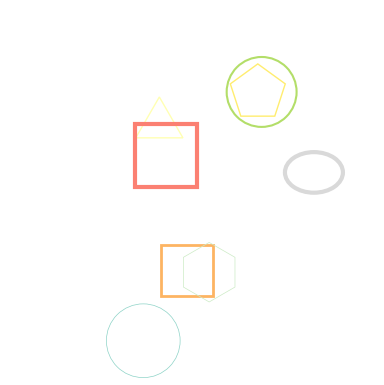[{"shape": "circle", "thickness": 0.5, "radius": 0.48, "center": [0.372, 0.115]}, {"shape": "triangle", "thickness": 1, "radius": 0.35, "center": [0.414, 0.677]}, {"shape": "square", "thickness": 3, "radius": 0.4, "center": [0.431, 0.596]}, {"shape": "square", "thickness": 2, "radius": 0.33, "center": [0.486, 0.297]}, {"shape": "circle", "thickness": 1.5, "radius": 0.45, "center": [0.68, 0.761]}, {"shape": "oval", "thickness": 3, "radius": 0.38, "center": [0.815, 0.552]}, {"shape": "hexagon", "thickness": 0.5, "radius": 0.39, "center": [0.543, 0.293]}, {"shape": "pentagon", "thickness": 1, "radius": 0.37, "center": [0.67, 0.759]}]